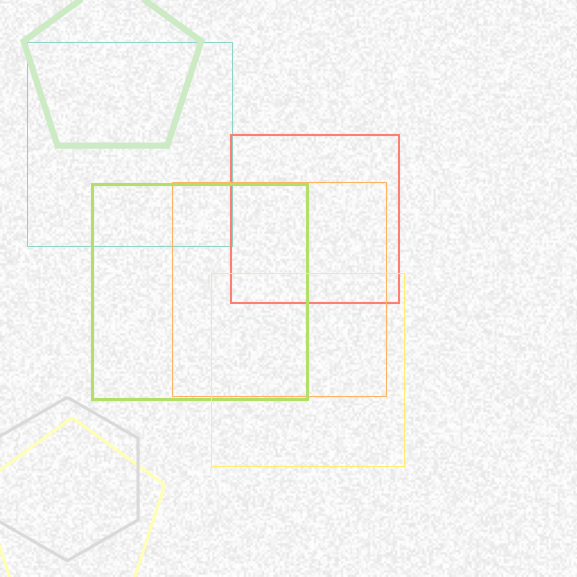[{"shape": "square", "thickness": 0.5, "radius": 0.88, "center": [0.224, 0.749]}, {"shape": "pentagon", "thickness": 1.5, "radius": 0.84, "center": [0.125, 0.107]}, {"shape": "square", "thickness": 1, "radius": 0.73, "center": [0.546, 0.62]}, {"shape": "square", "thickness": 0.5, "radius": 0.93, "center": [0.483, 0.498]}, {"shape": "square", "thickness": 1.5, "radius": 0.93, "center": [0.345, 0.494]}, {"shape": "hexagon", "thickness": 1.5, "radius": 0.71, "center": [0.117, 0.17]}, {"shape": "pentagon", "thickness": 3, "radius": 0.81, "center": [0.195, 0.878]}, {"shape": "square", "thickness": 0.5, "radius": 0.83, "center": [0.532, 0.359]}]